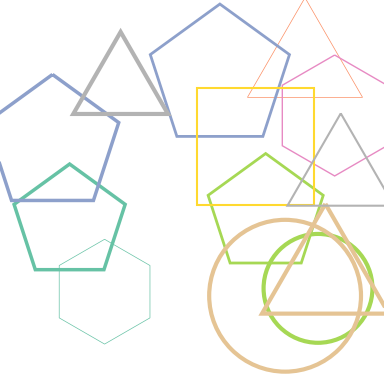[{"shape": "hexagon", "thickness": 0.5, "radius": 0.68, "center": [0.272, 0.242]}, {"shape": "pentagon", "thickness": 2.5, "radius": 0.76, "center": [0.181, 0.422]}, {"shape": "triangle", "thickness": 0.5, "radius": 0.86, "center": [0.792, 0.833]}, {"shape": "pentagon", "thickness": 2.5, "radius": 0.9, "center": [0.136, 0.626]}, {"shape": "pentagon", "thickness": 2, "radius": 0.95, "center": [0.571, 0.799]}, {"shape": "hexagon", "thickness": 1, "radius": 0.79, "center": [0.869, 0.7]}, {"shape": "circle", "thickness": 3, "radius": 0.71, "center": [0.826, 0.251]}, {"shape": "pentagon", "thickness": 2, "radius": 0.79, "center": [0.69, 0.444]}, {"shape": "square", "thickness": 1.5, "radius": 0.76, "center": [0.663, 0.619]}, {"shape": "circle", "thickness": 3, "radius": 0.99, "center": [0.741, 0.232]}, {"shape": "triangle", "thickness": 3, "radius": 0.95, "center": [0.845, 0.28]}, {"shape": "triangle", "thickness": 3, "radius": 0.71, "center": [0.313, 0.775]}, {"shape": "triangle", "thickness": 1.5, "radius": 0.8, "center": [0.885, 0.546]}]